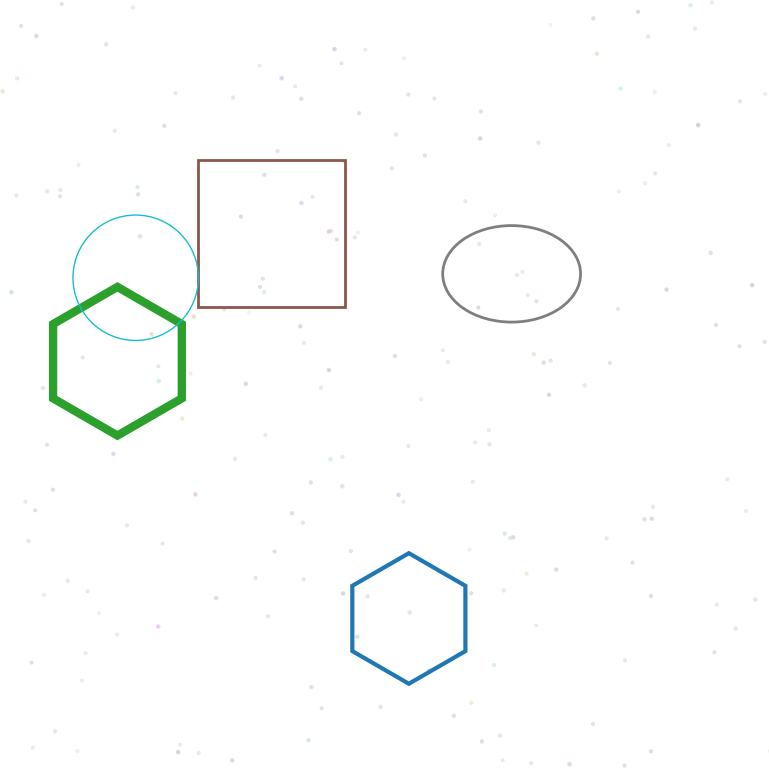[{"shape": "hexagon", "thickness": 1.5, "radius": 0.42, "center": [0.531, 0.197]}, {"shape": "hexagon", "thickness": 3, "radius": 0.48, "center": [0.153, 0.531]}, {"shape": "square", "thickness": 1, "radius": 0.48, "center": [0.353, 0.697]}, {"shape": "oval", "thickness": 1, "radius": 0.45, "center": [0.664, 0.644]}, {"shape": "circle", "thickness": 0.5, "radius": 0.41, "center": [0.176, 0.639]}]